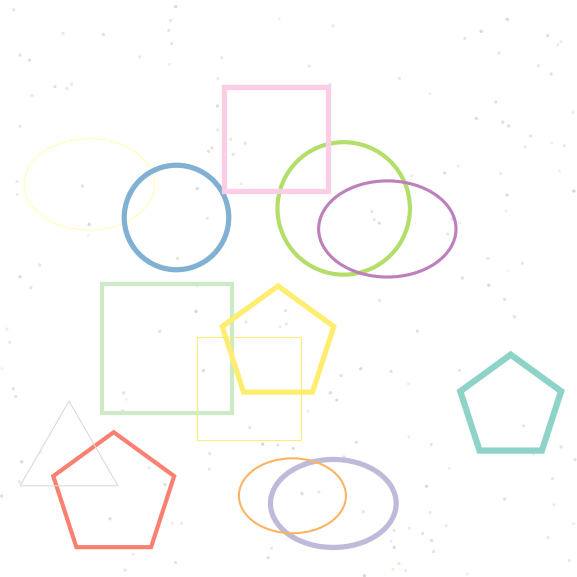[{"shape": "pentagon", "thickness": 3, "radius": 0.46, "center": [0.884, 0.293]}, {"shape": "oval", "thickness": 0.5, "radius": 0.56, "center": [0.155, 0.68]}, {"shape": "oval", "thickness": 2.5, "radius": 0.54, "center": [0.577, 0.127]}, {"shape": "pentagon", "thickness": 2, "radius": 0.55, "center": [0.197, 0.141]}, {"shape": "circle", "thickness": 2.5, "radius": 0.45, "center": [0.306, 0.623]}, {"shape": "oval", "thickness": 1, "radius": 0.46, "center": [0.506, 0.141]}, {"shape": "circle", "thickness": 2, "radius": 0.57, "center": [0.595, 0.638]}, {"shape": "square", "thickness": 2.5, "radius": 0.45, "center": [0.478, 0.758]}, {"shape": "triangle", "thickness": 0.5, "radius": 0.49, "center": [0.12, 0.207]}, {"shape": "oval", "thickness": 1.5, "radius": 0.59, "center": [0.671, 0.603]}, {"shape": "square", "thickness": 2, "radius": 0.56, "center": [0.289, 0.396]}, {"shape": "square", "thickness": 0.5, "radius": 0.45, "center": [0.431, 0.326]}, {"shape": "pentagon", "thickness": 2.5, "radius": 0.51, "center": [0.481, 0.402]}]